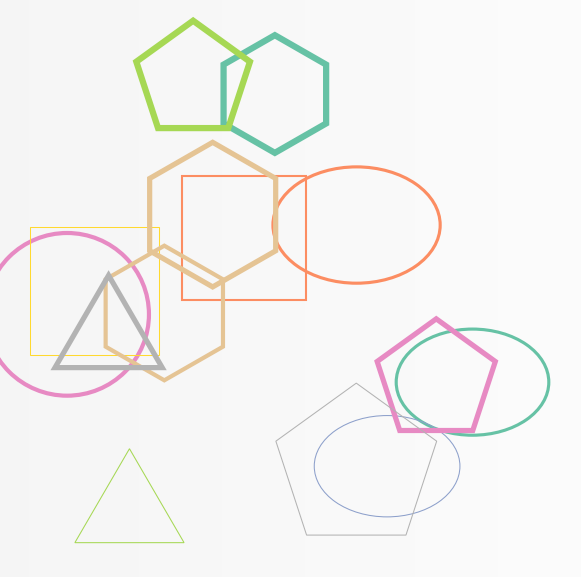[{"shape": "oval", "thickness": 1.5, "radius": 0.66, "center": [0.813, 0.337]}, {"shape": "hexagon", "thickness": 3, "radius": 0.51, "center": [0.473, 0.836]}, {"shape": "square", "thickness": 1, "radius": 0.54, "center": [0.42, 0.587]}, {"shape": "oval", "thickness": 1.5, "radius": 0.72, "center": [0.613, 0.609]}, {"shape": "oval", "thickness": 0.5, "radius": 0.63, "center": [0.666, 0.192]}, {"shape": "circle", "thickness": 2, "radius": 0.7, "center": [0.115, 0.455]}, {"shape": "pentagon", "thickness": 2.5, "radius": 0.53, "center": [0.751, 0.34]}, {"shape": "triangle", "thickness": 0.5, "radius": 0.54, "center": [0.223, 0.114]}, {"shape": "pentagon", "thickness": 3, "radius": 0.51, "center": [0.332, 0.86]}, {"shape": "square", "thickness": 0.5, "radius": 0.55, "center": [0.162, 0.496]}, {"shape": "hexagon", "thickness": 2.5, "radius": 0.63, "center": [0.366, 0.628]}, {"shape": "hexagon", "thickness": 2, "radius": 0.58, "center": [0.283, 0.457]}, {"shape": "pentagon", "thickness": 0.5, "radius": 0.73, "center": [0.613, 0.19]}, {"shape": "triangle", "thickness": 2.5, "radius": 0.53, "center": [0.187, 0.416]}]